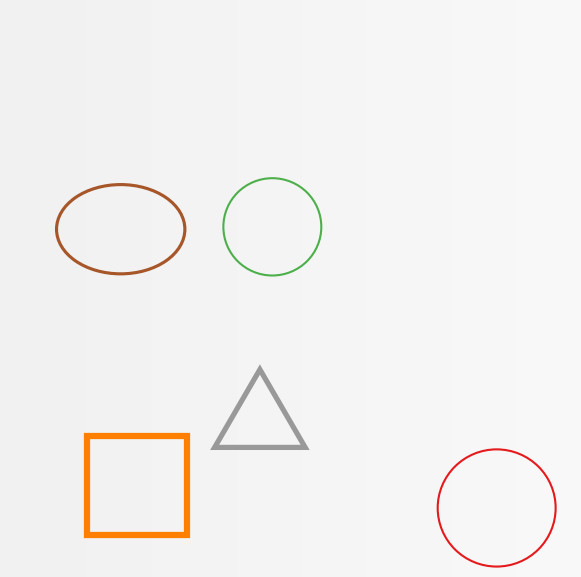[{"shape": "circle", "thickness": 1, "radius": 0.51, "center": [0.854, 0.12]}, {"shape": "circle", "thickness": 1, "radius": 0.42, "center": [0.469, 0.606]}, {"shape": "square", "thickness": 3, "radius": 0.43, "center": [0.235, 0.159]}, {"shape": "oval", "thickness": 1.5, "radius": 0.55, "center": [0.208, 0.602]}, {"shape": "triangle", "thickness": 2.5, "radius": 0.45, "center": [0.447, 0.269]}]